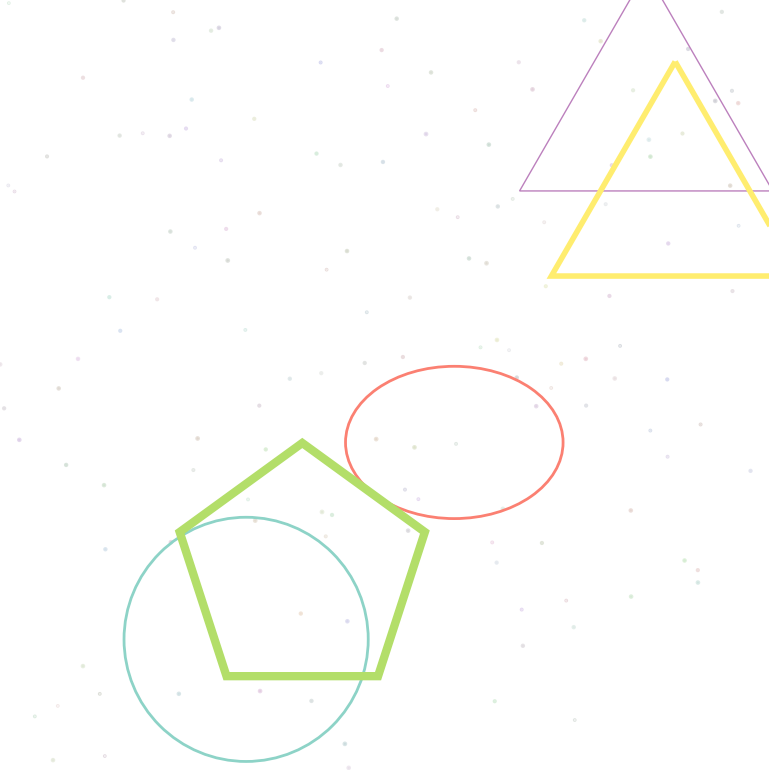[{"shape": "circle", "thickness": 1, "radius": 0.79, "center": [0.32, 0.17]}, {"shape": "oval", "thickness": 1, "radius": 0.71, "center": [0.59, 0.425]}, {"shape": "pentagon", "thickness": 3, "radius": 0.84, "center": [0.393, 0.257]}, {"shape": "triangle", "thickness": 0.5, "radius": 0.95, "center": [0.839, 0.847]}, {"shape": "triangle", "thickness": 2, "radius": 0.93, "center": [0.877, 0.734]}]